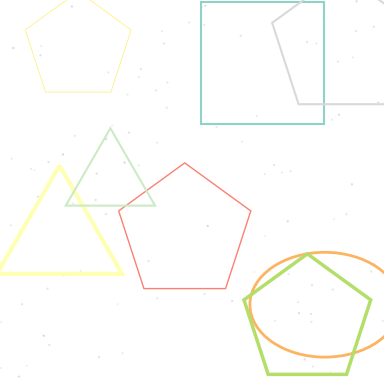[{"shape": "square", "thickness": 1.5, "radius": 0.8, "center": [0.682, 0.836]}, {"shape": "triangle", "thickness": 3, "radius": 0.94, "center": [0.155, 0.383]}, {"shape": "pentagon", "thickness": 1, "radius": 0.9, "center": [0.48, 0.396]}, {"shape": "oval", "thickness": 2, "radius": 0.97, "center": [0.844, 0.209]}, {"shape": "pentagon", "thickness": 2.5, "radius": 0.87, "center": [0.798, 0.168]}, {"shape": "pentagon", "thickness": 1.5, "radius": 0.95, "center": [0.887, 0.882]}, {"shape": "triangle", "thickness": 1.5, "radius": 0.67, "center": [0.287, 0.533]}, {"shape": "pentagon", "thickness": 0.5, "radius": 0.72, "center": [0.203, 0.878]}]